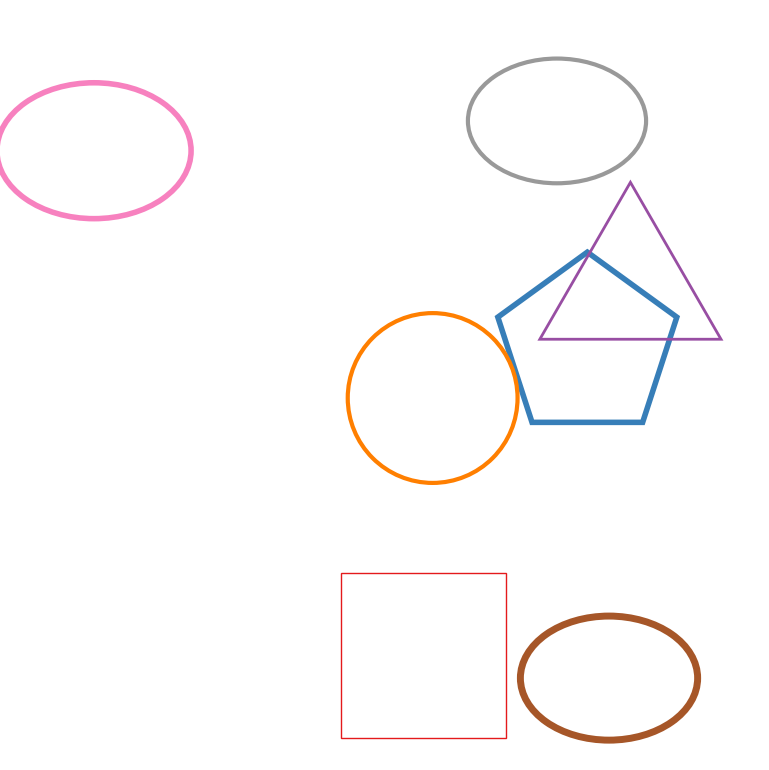[{"shape": "square", "thickness": 0.5, "radius": 0.54, "center": [0.55, 0.148]}, {"shape": "pentagon", "thickness": 2, "radius": 0.61, "center": [0.763, 0.55]}, {"shape": "triangle", "thickness": 1, "radius": 0.68, "center": [0.819, 0.627]}, {"shape": "circle", "thickness": 1.5, "radius": 0.55, "center": [0.562, 0.483]}, {"shape": "oval", "thickness": 2.5, "radius": 0.58, "center": [0.791, 0.119]}, {"shape": "oval", "thickness": 2, "radius": 0.63, "center": [0.122, 0.804]}, {"shape": "oval", "thickness": 1.5, "radius": 0.58, "center": [0.723, 0.843]}]